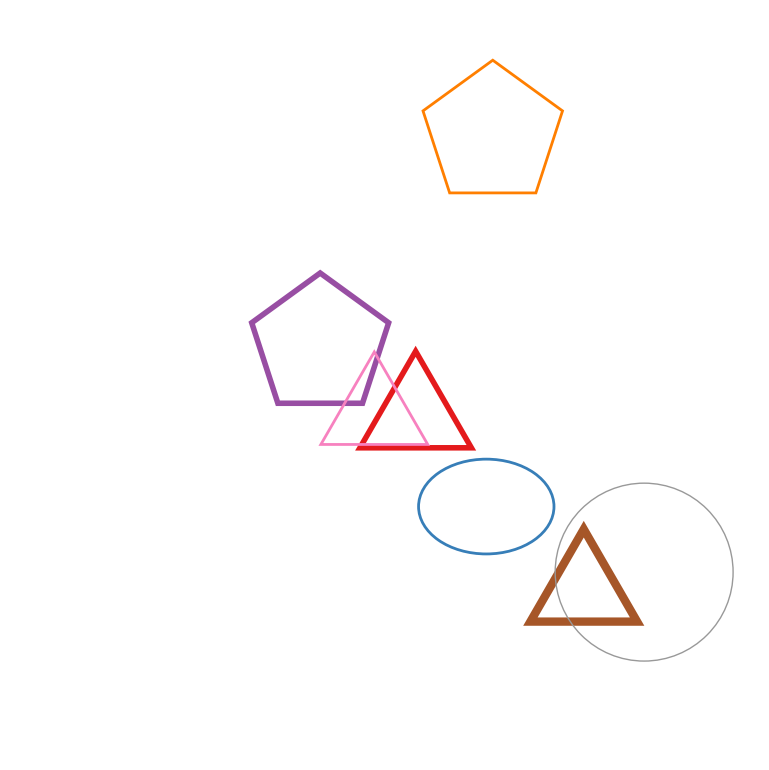[{"shape": "triangle", "thickness": 2, "radius": 0.42, "center": [0.54, 0.46]}, {"shape": "oval", "thickness": 1, "radius": 0.44, "center": [0.632, 0.342]}, {"shape": "pentagon", "thickness": 2, "radius": 0.47, "center": [0.416, 0.552]}, {"shape": "pentagon", "thickness": 1, "radius": 0.48, "center": [0.64, 0.827]}, {"shape": "triangle", "thickness": 3, "radius": 0.4, "center": [0.758, 0.233]}, {"shape": "triangle", "thickness": 1, "radius": 0.4, "center": [0.486, 0.463]}, {"shape": "circle", "thickness": 0.5, "radius": 0.58, "center": [0.837, 0.257]}]